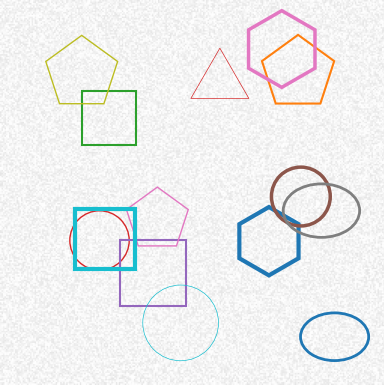[{"shape": "oval", "thickness": 2, "radius": 0.44, "center": [0.869, 0.125]}, {"shape": "hexagon", "thickness": 3, "radius": 0.44, "center": [0.699, 0.374]}, {"shape": "pentagon", "thickness": 1.5, "radius": 0.49, "center": [0.774, 0.811]}, {"shape": "square", "thickness": 1.5, "radius": 0.35, "center": [0.283, 0.694]}, {"shape": "triangle", "thickness": 0.5, "radius": 0.44, "center": [0.571, 0.788]}, {"shape": "circle", "thickness": 1, "radius": 0.39, "center": [0.258, 0.375]}, {"shape": "square", "thickness": 1.5, "radius": 0.43, "center": [0.398, 0.291]}, {"shape": "circle", "thickness": 2.5, "radius": 0.38, "center": [0.781, 0.49]}, {"shape": "hexagon", "thickness": 2.5, "radius": 0.5, "center": [0.732, 0.873]}, {"shape": "pentagon", "thickness": 1, "radius": 0.42, "center": [0.409, 0.43]}, {"shape": "oval", "thickness": 2, "radius": 0.5, "center": [0.835, 0.453]}, {"shape": "pentagon", "thickness": 1, "radius": 0.49, "center": [0.212, 0.81]}, {"shape": "circle", "thickness": 0.5, "radius": 0.49, "center": [0.469, 0.161]}, {"shape": "square", "thickness": 3, "radius": 0.39, "center": [0.273, 0.379]}]